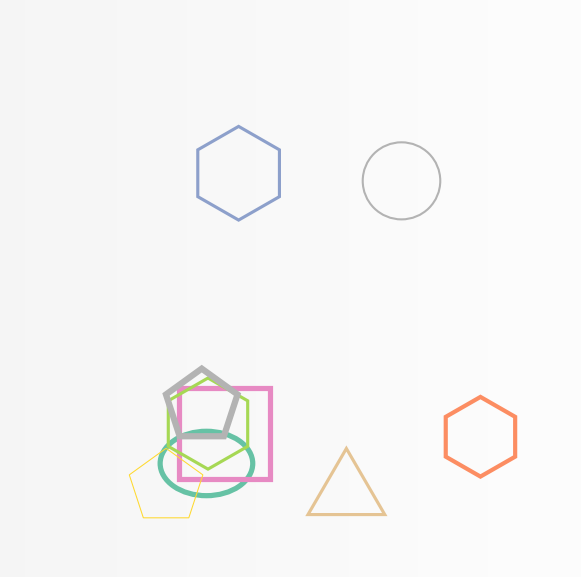[{"shape": "oval", "thickness": 2.5, "radius": 0.4, "center": [0.355, 0.197]}, {"shape": "hexagon", "thickness": 2, "radius": 0.34, "center": [0.827, 0.243]}, {"shape": "hexagon", "thickness": 1.5, "radius": 0.41, "center": [0.411, 0.699]}, {"shape": "square", "thickness": 2.5, "radius": 0.39, "center": [0.386, 0.248]}, {"shape": "hexagon", "thickness": 1.5, "radius": 0.39, "center": [0.358, 0.266]}, {"shape": "pentagon", "thickness": 0.5, "radius": 0.33, "center": [0.286, 0.156]}, {"shape": "triangle", "thickness": 1.5, "radius": 0.38, "center": [0.596, 0.146]}, {"shape": "pentagon", "thickness": 3, "radius": 0.32, "center": [0.347, 0.296]}, {"shape": "circle", "thickness": 1, "radius": 0.33, "center": [0.691, 0.686]}]